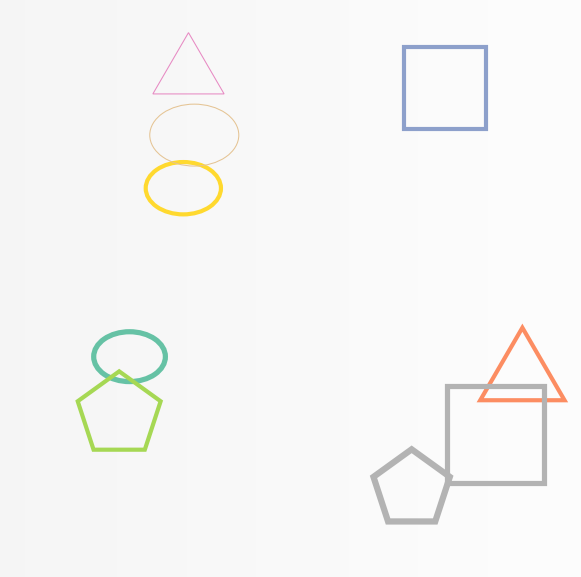[{"shape": "oval", "thickness": 2.5, "radius": 0.31, "center": [0.223, 0.382]}, {"shape": "triangle", "thickness": 2, "radius": 0.42, "center": [0.899, 0.348]}, {"shape": "square", "thickness": 2, "radius": 0.35, "center": [0.765, 0.846]}, {"shape": "triangle", "thickness": 0.5, "radius": 0.35, "center": [0.324, 0.872]}, {"shape": "pentagon", "thickness": 2, "radius": 0.37, "center": [0.205, 0.281]}, {"shape": "oval", "thickness": 2, "radius": 0.32, "center": [0.315, 0.673]}, {"shape": "oval", "thickness": 0.5, "radius": 0.38, "center": [0.334, 0.765]}, {"shape": "pentagon", "thickness": 3, "radius": 0.35, "center": [0.708, 0.152]}, {"shape": "square", "thickness": 2.5, "radius": 0.42, "center": [0.853, 0.247]}]